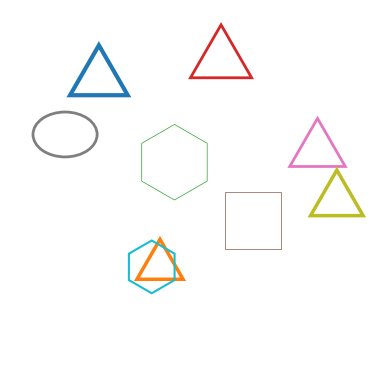[{"shape": "triangle", "thickness": 3, "radius": 0.43, "center": [0.257, 0.796]}, {"shape": "triangle", "thickness": 2.5, "radius": 0.35, "center": [0.416, 0.309]}, {"shape": "hexagon", "thickness": 0.5, "radius": 0.49, "center": [0.453, 0.579]}, {"shape": "triangle", "thickness": 2, "radius": 0.46, "center": [0.574, 0.844]}, {"shape": "square", "thickness": 0.5, "radius": 0.37, "center": [0.658, 0.427]}, {"shape": "triangle", "thickness": 2, "radius": 0.42, "center": [0.825, 0.609]}, {"shape": "oval", "thickness": 2, "radius": 0.42, "center": [0.169, 0.651]}, {"shape": "triangle", "thickness": 2.5, "radius": 0.39, "center": [0.875, 0.479]}, {"shape": "hexagon", "thickness": 1.5, "radius": 0.34, "center": [0.394, 0.307]}]